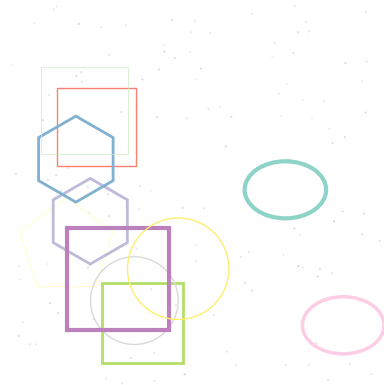[{"shape": "oval", "thickness": 3, "radius": 0.53, "center": [0.741, 0.507]}, {"shape": "pentagon", "thickness": 0.5, "radius": 0.64, "center": [0.172, 0.358]}, {"shape": "hexagon", "thickness": 2, "radius": 0.56, "center": [0.234, 0.425]}, {"shape": "square", "thickness": 1, "radius": 0.51, "center": [0.25, 0.671]}, {"shape": "hexagon", "thickness": 2, "radius": 0.56, "center": [0.197, 0.587]}, {"shape": "square", "thickness": 2, "radius": 0.52, "center": [0.371, 0.161]}, {"shape": "oval", "thickness": 2.5, "radius": 0.53, "center": [0.892, 0.155]}, {"shape": "circle", "thickness": 1, "radius": 0.57, "center": [0.349, 0.219]}, {"shape": "square", "thickness": 3, "radius": 0.67, "center": [0.307, 0.276]}, {"shape": "square", "thickness": 0.5, "radius": 0.57, "center": [0.22, 0.713]}, {"shape": "circle", "thickness": 1, "radius": 0.66, "center": [0.463, 0.302]}]